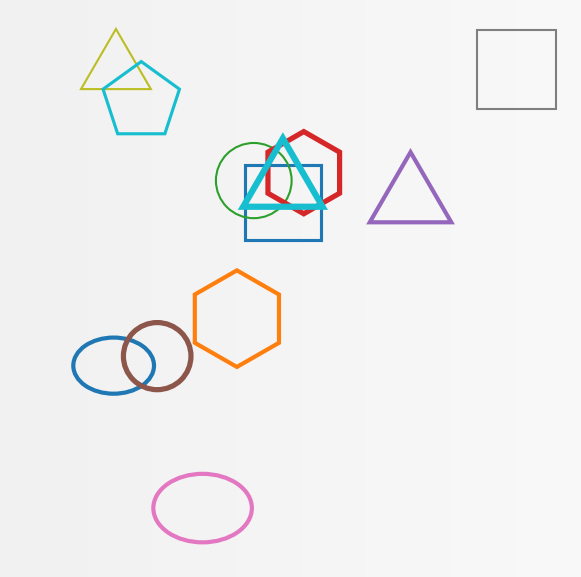[{"shape": "square", "thickness": 1.5, "radius": 0.33, "center": [0.487, 0.648]}, {"shape": "oval", "thickness": 2, "radius": 0.35, "center": [0.196, 0.366]}, {"shape": "hexagon", "thickness": 2, "radius": 0.42, "center": [0.408, 0.447]}, {"shape": "circle", "thickness": 1, "radius": 0.33, "center": [0.437, 0.686]}, {"shape": "hexagon", "thickness": 2.5, "radius": 0.36, "center": [0.523, 0.7]}, {"shape": "triangle", "thickness": 2, "radius": 0.4, "center": [0.706, 0.655]}, {"shape": "circle", "thickness": 2.5, "radius": 0.29, "center": [0.27, 0.382]}, {"shape": "oval", "thickness": 2, "radius": 0.42, "center": [0.349, 0.119]}, {"shape": "square", "thickness": 1, "radius": 0.34, "center": [0.889, 0.879]}, {"shape": "triangle", "thickness": 1, "radius": 0.35, "center": [0.199, 0.88]}, {"shape": "pentagon", "thickness": 1.5, "radius": 0.35, "center": [0.243, 0.823]}, {"shape": "triangle", "thickness": 3, "radius": 0.39, "center": [0.487, 0.681]}]